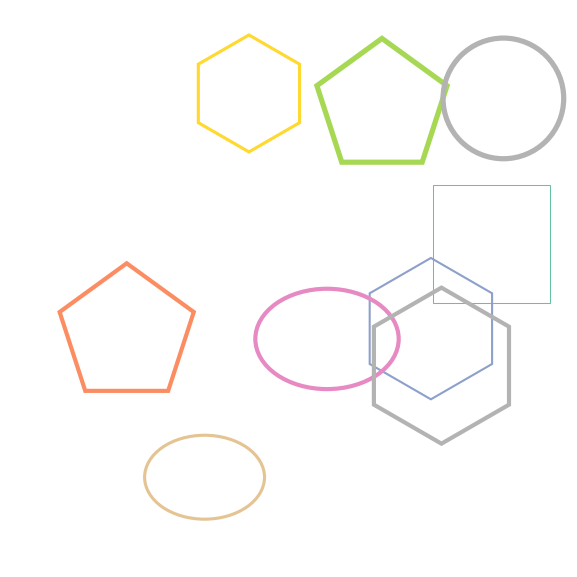[{"shape": "square", "thickness": 0.5, "radius": 0.51, "center": [0.851, 0.577]}, {"shape": "pentagon", "thickness": 2, "radius": 0.61, "center": [0.219, 0.421]}, {"shape": "hexagon", "thickness": 1, "radius": 0.61, "center": [0.746, 0.43]}, {"shape": "oval", "thickness": 2, "radius": 0.62, "center": [0.566, 0.412]}, {"shape": "pentagon", "thickness": 2.5, "radius": 0.59, "center": [0.661, 0.814]}, {"shape": "hexagon", "thickness": 1.5, "radius": 0.51, "center": [0.431, 0.837]}, {"shape": "oval", "thickness": 1.5, "radius": 0.52, "center": [0.354, 0.173]}, {"shape": "hexagon", "thickness": 2, "radius": 0.68, "center": [0.764, 0.366]}, {"shape": "circle", "thickness": 2.5, "radius": 0.52, "center": [0.872, 0.829]}]